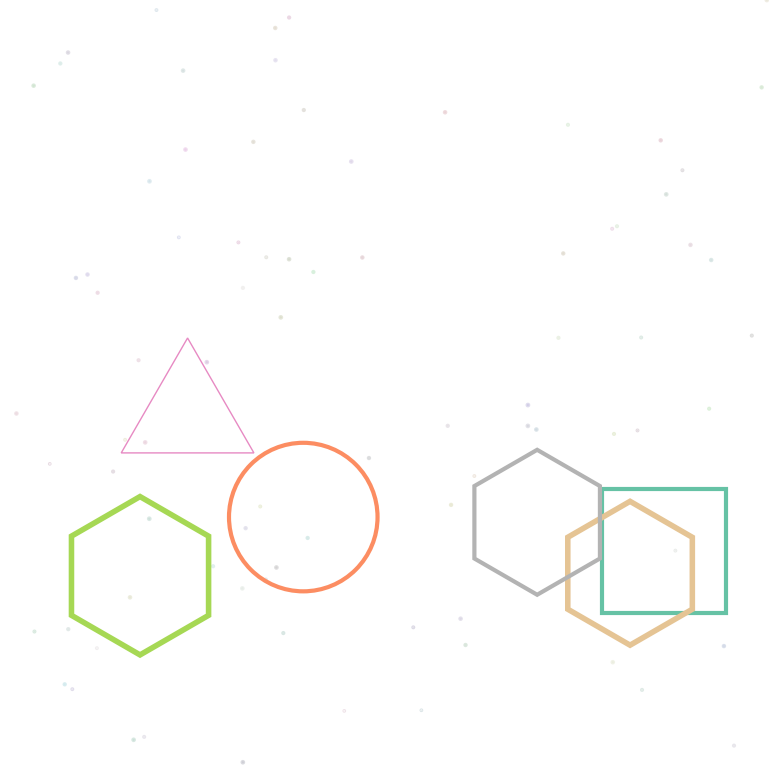[{"shape": "square", "thickness": 1.5, "radius": 0.4, "center": [0.862, 0.285]}, {"shape": "circle", "thickness": 1.5, "radius": 0.48, "center": [0.394, 0.328]}, {"shape": "triangle", "thickness": 0.5, "radius": 0.5, "center": [0.244, 0.462]}, {"shape": "hexagon", "thickness": 2, "radius": 0.51, "center": [0.182, 0.252]}, {"shape": "hexagon", "thickness": 2, "radius": 0.47, "center": [0.818, 0.256]}, {"shape": "hexagon", "thickness": 1.5, "radius": 0.47, "center": [0.698, 0.322]}]